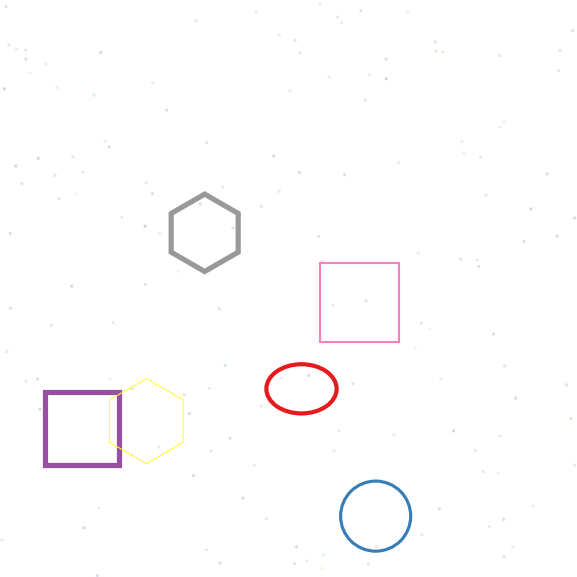[{"shape": "oval", "thickness": 2, "radius": 0.3, "center": [0.522, 0.326]}, {"shape": "circle", "thickness": 1.5, "radius": 0.3, "center": [0.65, 0.105]}, {"shape": "square", "thickness": 2.5, "radius": 0.32, "center": [0.142, 0.257]}, {"shape": "hexagon", "thickness": 0.5, "radius": 0.37, "center": [0.254, 0.27]}, {"shape": "square", "thickness": 1, "radius": 0.34, "center": [0.622, 0.475]}, {"shape": "hexagon", "thickness": 2.5, "radius": 0.34, "center": [0.354, 0.596]}]